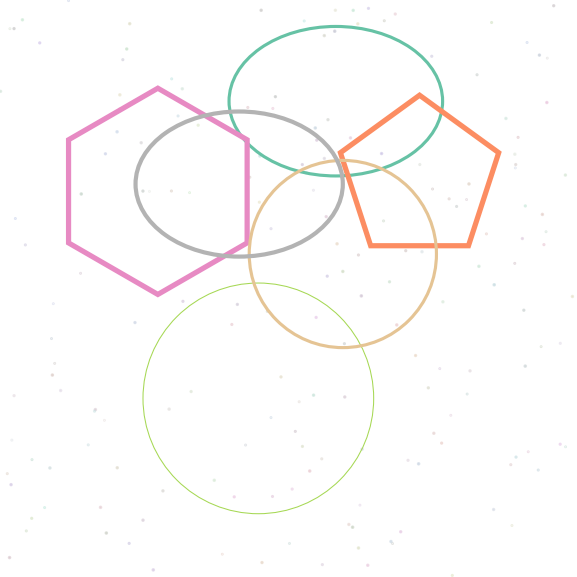[{"shape": "oval", "thickness": 1.5, "radius": 0.92, "center": [0.582, 0.824]}, {"shape": "pentagon", "thickness": 2.5, "radius": 0.72, "center": [0.727, 0.69]}, {"shape": "hexagon", "thickness": 2.5, "radius": 0.89, "center": [0.273, 0.668]}, {"shape": "circle", "thickness": 0.5, "radius": 1.0, "center": [0.447, 0.309]}, {"shape": "circle", "thickness": 1.5, "radius": 0.81, "center": [0.594, 0.559]}, {"shape": "oval", "thickness": 2, "radius": 0.9, "center": [0.414, 0.68]}]